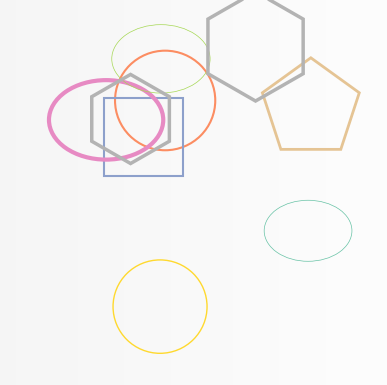[{"shape": "oval", "thickness": 0.5, "radius": 0.57, "center": [0.795, 0.401]}, {"shape": "circle", "thickness": 1.5, "radius": 0.65, "center": [0.426, 0.739]}, {"shape": "square", "thickness": 1.5, "radius": 0.51, "center": [0.371, 0.644]}, {"shape": "oval", "thickness": 3, "radius": 0.74, "center": [0.274, 0.689]}, {"shape": "oval", "thickness": 0.5, "radius": 0.63, "center": [0.415, 0.847]}, {"shape": "circle", "thickness": 1, "radius": 0.61, "center": [0.413, 0.204]}, {"shape": "pentagon", "thickness": 2, "radius": 0.66, "center": [0.802, 0.718]}, {"shape": "hexagon", "thickness": 2.5, "radius": 0.71, "center": [0.659, 0.879]}, {"shape": "hexagon", "thickness": 2.5, "radius": 0.58, "center": [0.337, 0.691]}]